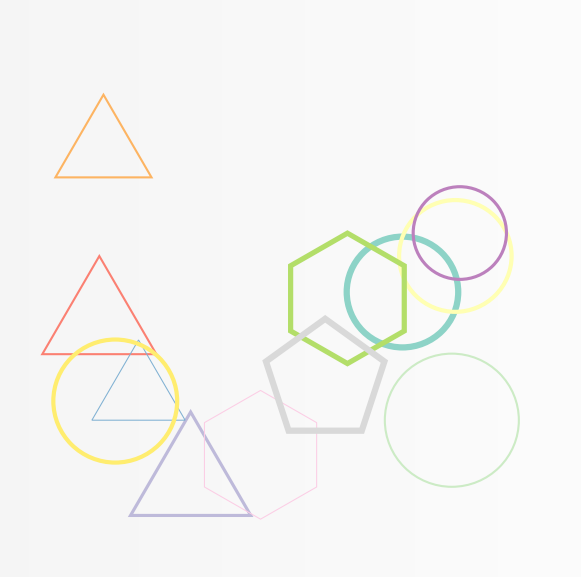[{"shape": "circle", "thickness": 3, "radius": 0.48, "center": [0.692, 0.493]}, {"shape": "circle", "thickness": 2, "radius": 0.48, "center": [0.783, 0.556]}, {"shape": "triangle", "thickness": 1.5, "radius": 0.6, "center": [0.328, 0.166]}, {"shape": "triangle", "thickness": 1, "radius": 0.57, "center": [0.171, 0.442]}, {"shape": "triangle", "thickness": 0.5, "radius": 0.46, "center": [0.238, 0.318]}, {"shape": "triangle", "thickness": 1, "radius": 0.48, "center": [0.178, 0.74]}, {"shape": "hexagon", "thickness": 2.5, "radius": 0.56, "center": [0.598, 0.482]}, {"shape": "hexagon", "thickness": 0.5, "radius": 0.56, "center": [0.448, 0.212]}, {"shape": "pentagon", "thickness": 3, "radius": 0.54, "center": [0.559, 0.34]}, {"shape": "circle", "thickness": 1.5, "radius": 0.4, "center": [0.791, 0.596]}, {"shape": "circle", "thickness": 1, "radius": 0.58, "center": [0.777, 0.271]}, {"shape": "circle", "thickness": 2, "radius": 0.53, "center": [0.198, 0.305]}]